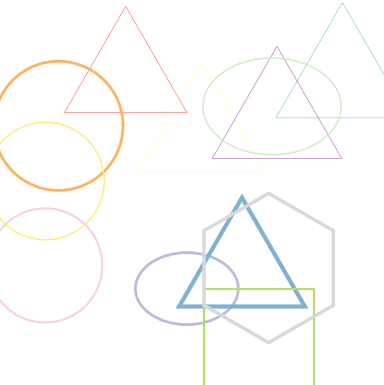[{"shape": "triangle", "thickness": 0.5, "radius": 1.0, "center": [0.89, 0.794]}, {"shape": "triangle", "thickness": 0.5, "radius": 0.95, "center": [0.524, 0.649]}, {"shape": "oval", "thickness": 2, "radius": 0.67, "center": [0.485, 0.25]}, {"shape": "triangle", "thickness": 0.5, "radius": 0.92, "center": [0.326, 0.799]}, {"shape": "triangle", "thickness": 3, "radius": 0.94, "center": [0.628, 0.298]}, {"shape": "circle", "thickness": 2, "radius": 0.84, "center": [0.152, 0.673]}, {"shape": "square", "thickness": 1.5, "radius": 0.71, "center": [0.673, 0.107]}, {"shape": "circle", "thickness": 1.5, "radius": 0.74, "center": [0.117, 0.311]}, {"shape": "hexagon", "thickness": 2.5, "radius": 0.97, "center": [0.698, 0.304]}, {"shape": "triangle", "thickness": 0.5, "radius": 0.97, "center": [0.719, 0.685]}, {"shape": "oval", "thickness": 1, "radius": 0.9, "center": [0.707, 0.724]}, {"shape": "circle", "thickness": 1, "radius": 0.76, "center": [0.118, 0.53]}]